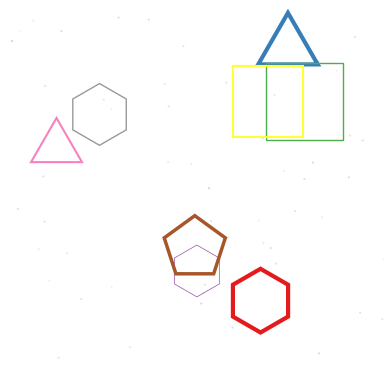[{"shape": "hexagon", "thickness": 3, "radius": 0.41, "center": [0.677, 0.219]}, {"shape": "triangle", "thickness": 3, "radius": 0.45, "center": [0.748, 0.877]}, {"shape": "square", "thickness": 1, "radius": 0.5, "center": [0.791, 0.737]}, {"shape": "hexagon", "thickness": 0.5, "radius": 0.34, "center": [0.511, 0.296]}, {"shape": "square", "thickness": 1.5, "radius": 0.46, "center": [0.696, 0.736]}, {"shape": "pentagon", "thickness": 2.5, "radius": 0.42, "center": [0.506, 0.356]}, {"shape": "triangle", "thickness": 1.5, "radius": 0.38, "center": [0.147, 0.617]}, {"shape": "hexagon", "thickness": 1, "radius": 0.4, "center": [0.259, 0.703]}]